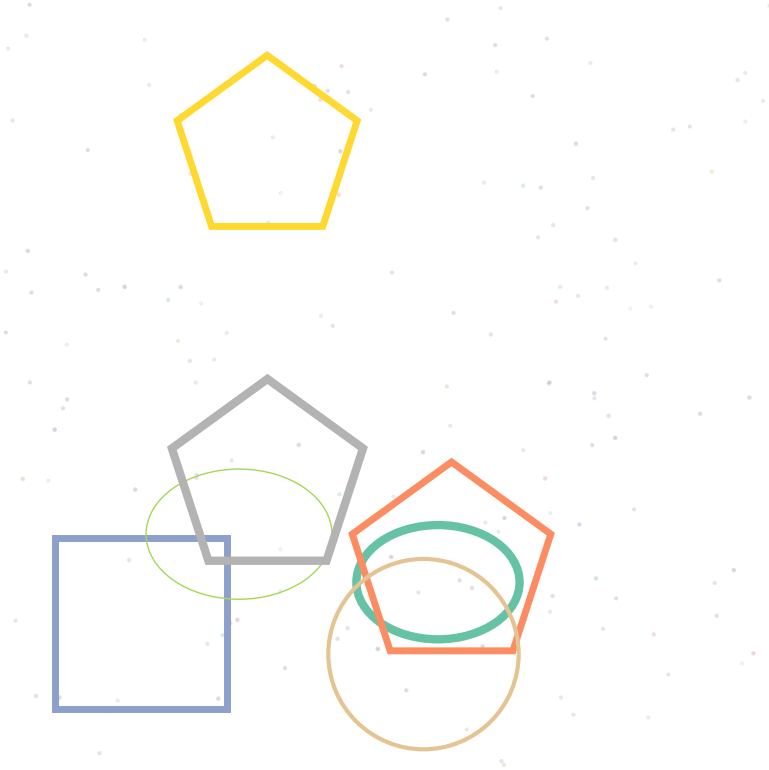[{"shape": "oval", "thickness": 3, "radius": 0.53, "center": [0.569, 0.244]}, {"shape": "pentagon", "thickness": 2.5, "radius": 0.68, "center": [0.586, 0.264]}, {"shape": "square", "thickness": 2.5, "radius": 0.56, "center": [0.183, 0.19]}, {"shape": "oval", "thickness": 0.5, "radius": 0.6, "center": [0.31, 0.306]}, {"shape": "pentagon", "thickness": 2.5, "radius": 0.61, "center": [0.347, 0.805]}, {"shape": "circle", "thickness": 1.5, "radius": 0.62, "center": [0.55, 0.15]}, {"shape": "pentagon", "thickness": 3, "radius": 0.65, "center": [0.347, 0.377]}]